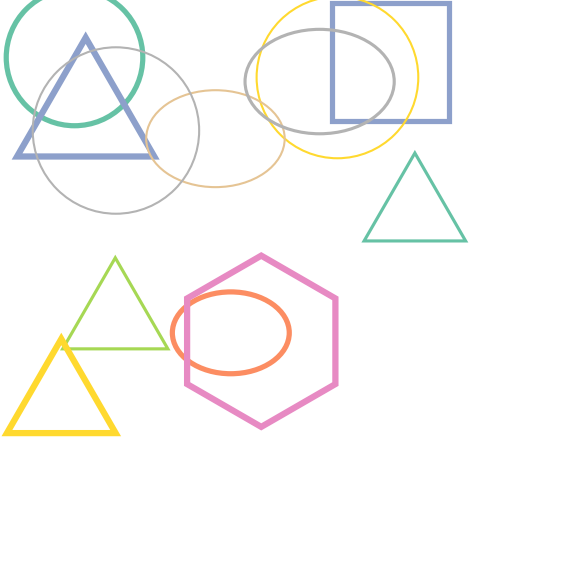[{"shape": "circle", "thickness": 2.5, "radius": 0.59, "center": [0.129, 0.9]}, {"shape": "triangle", "thickness": 1.5, "radius": 0.51, "center": [0.718, 0.633]}, {"shape": "oval", "thickness": 2.5, "radius": 0.51, "center": [0.4, 0.423]}, {"shape": "square", "thickness": 2.5, "radius": 0.51, "center": [0.676, 0.892]}, {"shape": "triangle", "thickness": 3, "radius": 0.69, "center": [0.148, 0.797]}, {"shape": "hexagon", "thickness": 3, "radius": 0.74, "center": [0.452, 0.408]}, {"shape": "triangle", "thickness": 1.5, "radius": 0.53, "center": [0.2, 0.448]}, {"shape": "triangle", "thickness": 3, "radius": 0.54, "center": [0.106, 0.304]}, {"shape": "circle", "thickness": 1, "radius": 0.7, "center": [0.584, 0.865]}, {"shape": "oval", "thickness": 1, "radius": 0.6, "center": [0.373, 0.759]}, {"shape": "circle", "thickness": 1, "radius": 0.72, "center": [0.201, 0.773]}, {"shape": "oval", "thickness": 1.5, "radius": 0.65, "center": [0.553, 0.858]}]